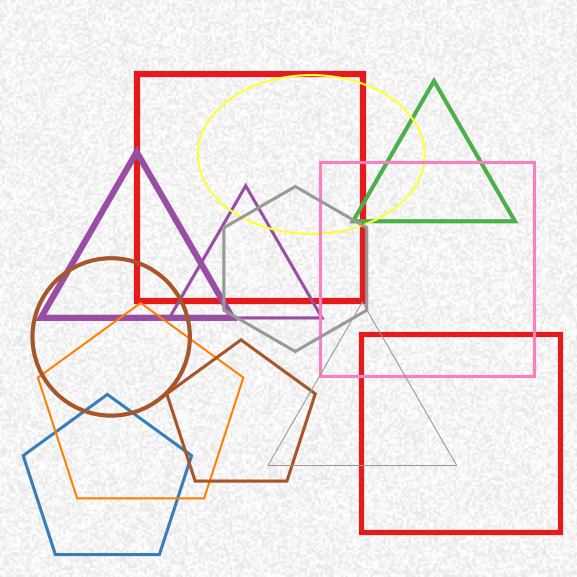[{"shape": "square", "thickness": 3, "radius": 0.98, "center": [0.433, 0.674]}, {"shape": "square", "thickness": 2.5, "radius": 0.86, "center": [0.798, 0.25]}, {"shape": "pentagon", "thickness": 1.5, "radius": 0.77, "center": [0.186, 0.163]}, {"shape": "triangle", "thickness": 2, "radius": 0.81, "center": [0.751, 0.697]}, {"shape": "triangle", "thickness": 1.5, "radius": 0.76, "center": [0.426, 0.525]}, {"shape": "triangle", "thickness": 3, "radius": 0.96, "center": [0.237, 0.544]}, {"shape": "pentagon", "thickness": 1, "radius": 0.94, "center": [0.244, 0.288]}, {"shape": "oval", "thickness": 1, "radius": 0.98, "center": [0.539, 0.732]}, {"shape": "circle", "thickness": 2, "radius": 0.68, "center": [0.193, 0.416]}, {"shape": "pentagon", "thickness": 1.5, "radius": 0.68, "center": [0.417, 0.275]}, {"shape": "square", "thickness": 1.5, "radius": 0.93, "center": [0.74, 0.534]}, {"shape": "triangle", "thickness": 0.5, "radius": 0.94, "center": [0.627, 0.287]}, {"shape": "hexagon", "thickness": 1.5, "radius": 0.71, "center": [0.511, 0.533]}]